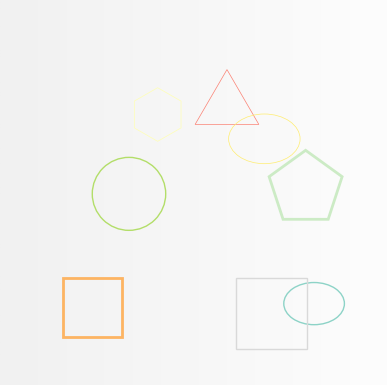[{"shape": "oval", "thickness": 1, "radius": 0.39, "center": [0.811, 0.211]}, {"shape": "hexagon", "thickness": 0.5, "radius": 0.35, "center": [0.407, 0.703]}, {"shape": "triangle", "thickness": 0.5, "radius": 0.47, "center": [0.586, 0.724]}, {"shape": "square", "thickness": 2, "radius": 0.38, "center": [0.238, 0.201]}, {"shape": "circle", "thickness": 1, "radius": 0.47, "center": [0.333, 0.496]}, {"shape": "square", "thickness": 1, "radius": 0.46, "center": [0.7, 0.185]}, {"shape": "pentagon", "thickness": 2, "radius": 0.5, "center": [0.789, 0.511]}, {"shape": "oval", "thickness": 0.5, "radius": 0.46, "center": [0.682, 0.639]}]